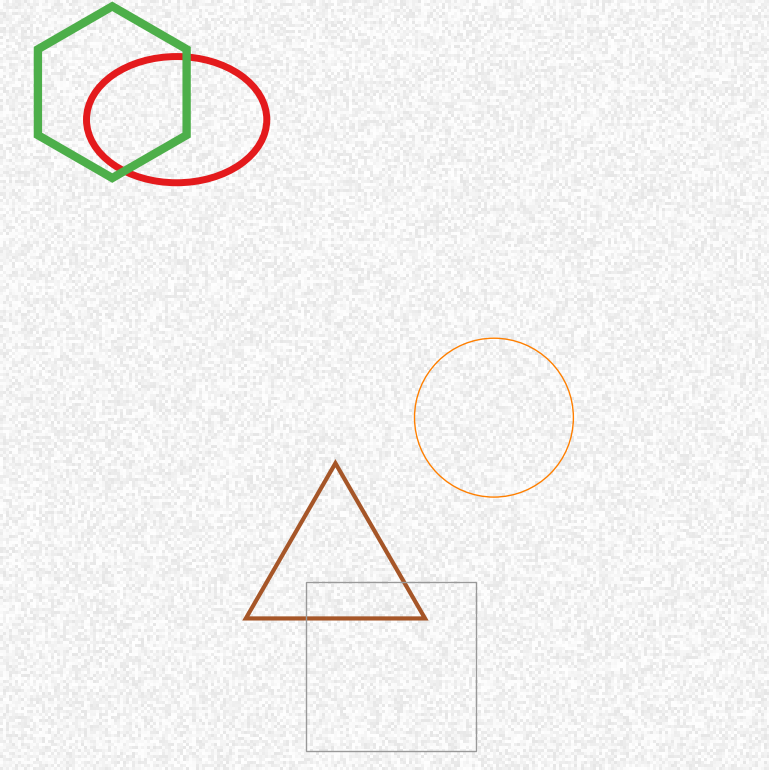[{"shape": "oval", "thickness": 2.5, "radius": 0.59, "center": [0.229, 0.845]}, {"shape": "hexagon", "thickness": 3, "radius": 0.56, "center": [0.146, 0.88]}, {"shape": "circle", "thickness": 0.5, "radius": 0.52, "center": [0.641, 0.458]}, {"shape": "triangle", "thickness": 1.5, "radius": 0.67, "center": [0.436, 0.264]}, {"shape": "square", "thickness": 0.5, "radius": 0.55, "center": [0.508, 0.134]}]